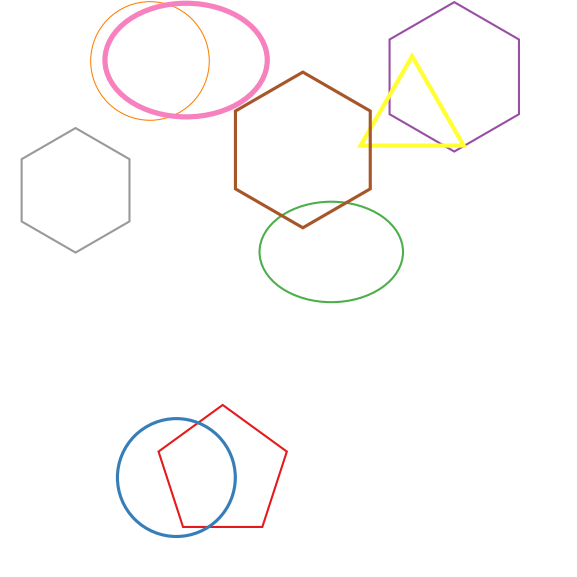[{"shape": "pentagon", "thickness": 1, "radius": 0.58, "center": [0.386, 0.181]}, {"shape": "circle", "thickness": 1.5, "radius": 0.51, "center": [0.305, 0.172]}, {"shape": "oval", "thickness": 1, "radius": 0.62, "center": [0.574, 0.563]}, {"shape": "hexagon", "thickness": 1, "radius": 0.65, "center": [0.787, 0.866]}, {"shape": "circle", "thickness": 0.5, "radius": 0.51, "center": [0.26, 0.894]}, {"shape": "triangle", "thickness": 2, "radius": 0.52, "center": [0.714, 0.799]}, {"shape": "hexagon", "thickness": 1.5, "radius": 0.67, "center": [0.524, 0.739]}, {"shape": "oval", "thickness": 2.5, "radius": 0.7, "center": [0.322, 0.895]}, {"shape": "hexagon", "thickness": 1, "radius": 0.54, "center": [0.131, 0.67]}]